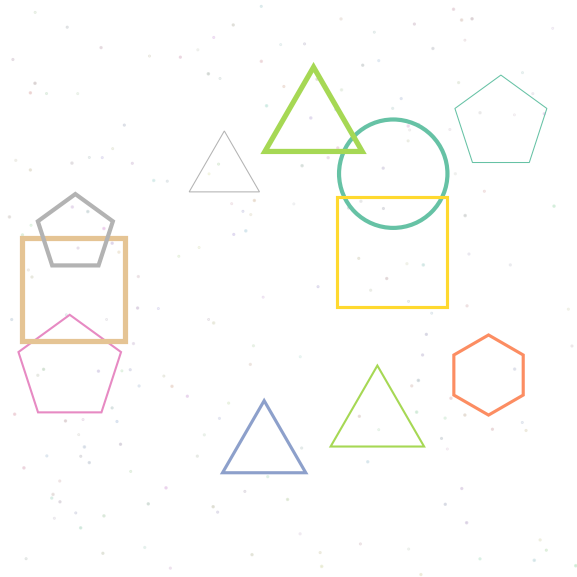[{"shape": "circle", "thickness": 2, "radius": 0.47, "center": [0.681, 0.698]}, {"shape": "pentagon", "thickness": 0.5, "radius": 0.42, "center": [0.867, 0.785]}, {"shape": "hexagon", "thickness": 1.5, "radius": 0.35, "center": [0.846, 0.35]}, {"shape": "triangle", "thickness": 1.5, "radius": 0.42, "center": [0.457, 0.222]}, {"shape": "pentagon", "thickness": 1, "radius": 0.47, "center": [0.121, 0.361]}, {"shape": "triangle", "thickness": 2.5, "radius": 0.49, "center": [0.543, 0.786]}, {"shape": "triangle", "thickness": 1, "radius": 0.47, "center": [0.653, 0.273]}, {"shape": "square", "thickness": 1.5, "radius": 0.48, "center": [0.679, 0.563]}, {"shape": "square", "thickness": 2.5, "radius": 0.45, "center": [0.127, 0.498]}, {"shape": "triangle", "thickness": 0.5, "radius": 0.35, "center": [0.388, 0.702]}, {"shape": "pentagon", "thickness": 2, "radius": 0.34, "center": [0.13, 0.595]}]